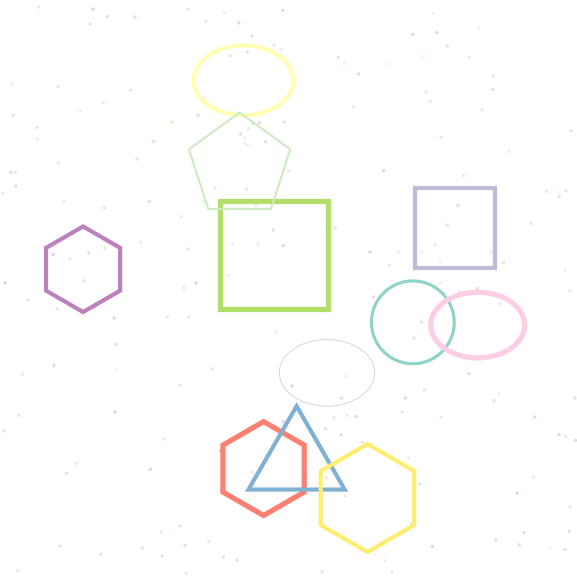[{"shape": "circle", "thickness": 1.5, "radius": 0.36, "center": [0.715, 0.441]}, {"shape": "oval", "thickness": 2, "radius": 0.43, "center": [0.422, 0.86]}, {"shape": "square", "thickness": 2, "radius": 0.35, "center": [0.789, 0.605]}, {"shape": "hexagon", "thickness": 2.5, "radius": 0.41, "center": [0.456, 0.188]}, {"shape": "triangle", "thickness": 2, "radius": 0.48, "center": [0.514, 0.2]}, {"shape": "square", "thickness": 2.5, "radius": 0.47, "center": [0.474, 0.558]}, {"shape": "oval", "thickness": 2.5, "radius": 0.41, "center": [0.827, 0.436]}, {"shape": "oval", "thickness": 0.5, "radius": 0.41, "center": [0.566, 0.354]}, {"shape": "hexagon", "thickness": 2, "radius": 0.37, "center": [0.144, 0.533]}, {"shape": "pentagon", "thickness": 1, "radius": 0.46, "center": [0.415, 0.712]}, {"shape": "hexagon", "thickness": 2, "radius": 0.47, "center": [0.636, 0.137]}]